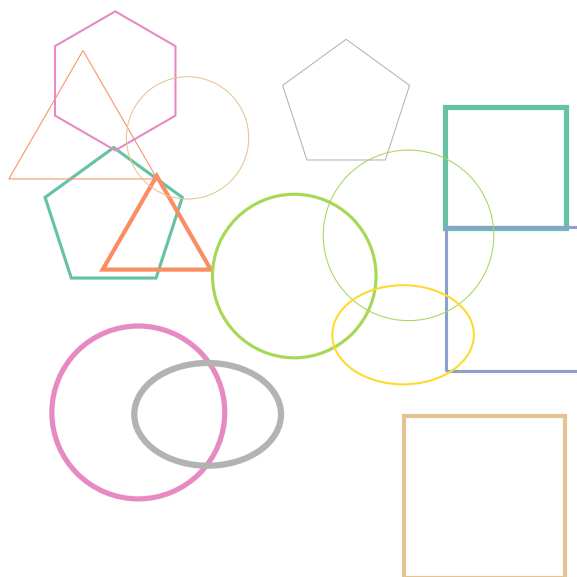[{"shape": "square", "thickness": 2.5, "radius": 0.52, "center": [0.876, 0.71]}, {"shape": "pentagon", "thickness": 1.5, "radius": 0.62, "center": [0.197, 0.619]}, {"shape": "triangle", "thickness": 2, "radius": 0.54, "center": [0.271, 0.586]}, {"shape": "triangle", "thickness": 0.5, "radius": 0.74, "center": [0.144, 0.763]}, {"shape": "square", "thickness": 1.5, "radius": 0.62, "center": [0.898, 0.481]}, {"shape": "circle", "thickness": 2.5, "radius": 0.75, "center": [0.239, 0.285]}, {"shape": "hexagon", "thickness": 1, "radius": 0.6, "center": [0.2, 0.859]}, {"shape": "circle", "thickness": 1.5, "radius": 0.71, "center": [0.51, 0.521]}, {"shape": "circle", "thickness": 0.5, "radius": 0.74, "center": [0.707, 0.592]}, {"shape": "oval", "thickness": 1, "radius": 0.61, "center": [0.698, 0.419]}, {"shape": "circle", "thickness": 0.5, "radius": 0.53, "center": [0.325, 0.76]}, {"shape": "square", "thickness": 2, "radius": 0.7, "center": [0.839, 0.138]}, {"shape": "pentagon", "thickness": 0.5, "radius": 0.58, "center": [0.599, 0.816]}, {"shape": "oval", "thickness": 3, "radius": 0.64, "center": [0.36, 0.282]}]